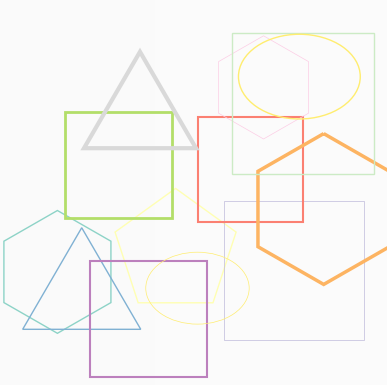[{"shape": "hexagon", "thickness": 1, "radius": 0.8, "center": [0.148, 0.294]}, {"shape": "pentagon", "thickness": 1, "radius": 0.82, "center": [0.453, 0.346]}, {"shape": "square", "thickness": 0.5, "radius": 0.9, "center": [0.759, 0.298]}, {"shape": "square", "thickness": 1.5, "radius": 0.68, "center": [0.647, 0.56]}, {"shape": "triangle", "thickness": 1, "radius": 0.88, "center": [0.211, 0.233]}, {"shape": "hexagon", "thickness": 2.5, "radius": 0.98, "center": [0.835, 0.457]}, {"shape": "square", "thickness": 2, "radius": 0.69, "center": [0.307, 0.571]}, {"shape": "hexagon", "thickness": 0.5, "radius": 0.67, "center": [0.68, 0.773]}, {"shape": "triangle", "thickness": 3, "radius": 0.83, "center": [0.361, 0.699]}, {"shape": "square", "thickness": 1.5, "radius": 0.76, "center": [0.382, 0.172]}, {"shape": "square", "thickness": 1, "radius": 0.92, "center": [0.782, 0.731]}, {"shape": "oval", "thickness": 0.5, "radius": 0.67, "center": [0.51, 0.252]}, {"shape": "oval", "thickness": 1, "radius": 0.79, "center": [0.773, 0.801]}]